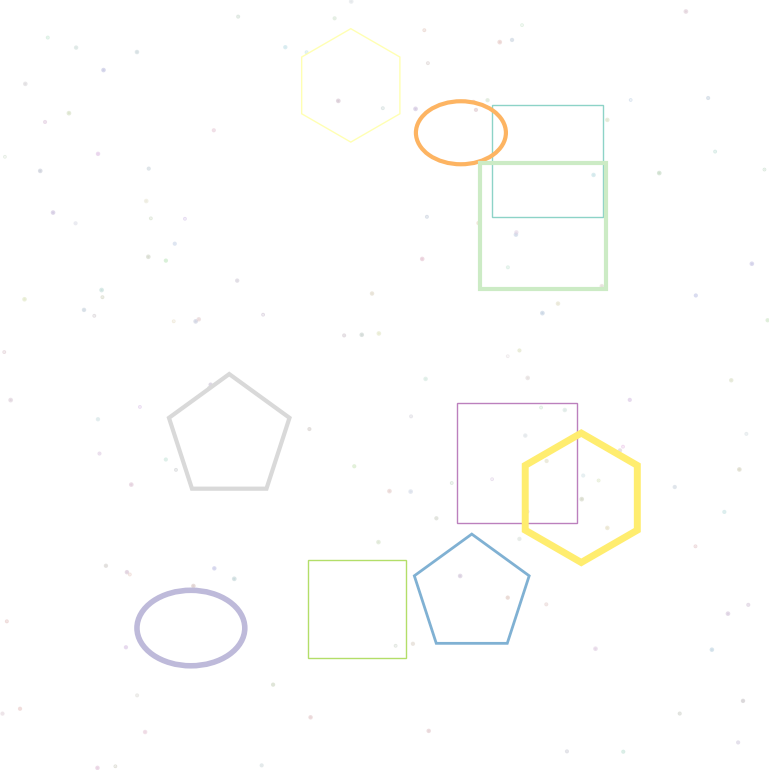[{"shape": "square", "thickness": 0.5, "radius": 0.36, "center": [0.711, 0.791]}, {"shape": "hexagon", "thickness": 0.5, "radius": 0.37, "center": [0.456, 0.889]}, {"shape": "oval", "thickness": 2, "radius": 0.35, "center": [0.248, 0.184]}, {"shape": "pentagon", "thickness": 1, "radius": 0.39, "center": [0.613, 0.228]}, {"shape": "oval", "thickness": 1.5, "radius": 0.29, "center": [0.599, 0.828]}, {"shape": "square", "thickness": 0.5, "radius": 0.32, "center": [0.463, 0.21]}, {"shape": "pentagon", "thickness": 1.5, "radius": 0.41, "center": [0.298, 0.432]}, {"shape": "square", "thickness": 0.5, "radius": 0.39, "center": [0.671, 0.399]}, {"shape": "square", "thickness": 1.5, "radius": 0.41, "center": [0.705, 0.707]}, {"shape": "hexagon", "thickness": 2.5, "radius": 0.42, "center": [0.755, 0.354]}]